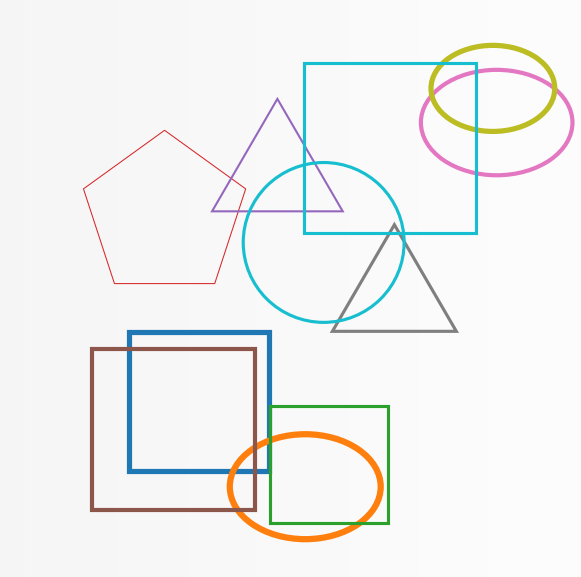[{"shape": "square", "thickness": 2.5, "radius": 0.6, "center": [0.343, 0.304]}, {"shape": "oval", "thickness": 3, "radius": 0.65, "center": [0.525, 0.156]}, {"shape": "square", "thickness": 1.5, "radius": 0.51, "center": [0.566, 0.195]}, {"shape": "pentagon", "thickness": 0.5, "radius": 0.73, "center": [0.283, 0.627]}, {"shape": "triangle", "thickness": 1, "radius": 0.65, "center": [0.477, 0.698]}, {"shape": "square", "thickness": 2, "radius": 0.7, "center": [0.299, 0.255]}, {"shape": "oval", "thickness": 2, "radius": 0.65, "center": [0.855, 0.787]}, {"shape": "triangle", "thickness": 1.5, "radius": 0.62, "center": [0.678, 0.487]}, {"shape": "oval", "thickness": 2.5, "radius": 0.53, "center": [0.848, 0.846]}, {"shape": "circle", "thickness": 1.5, "radius": 0.69, "center": [0.557, 0.579]}, {"shape": "square", "thickness": 1.5, "radius": 0.74, "center": [0.671, 0.743]}]